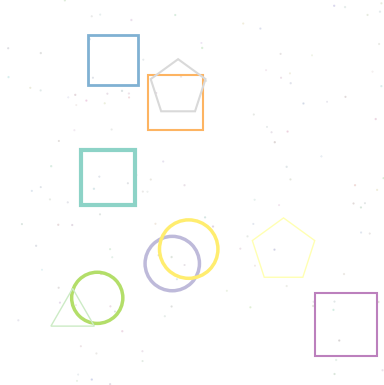[{"shape": "square", "thickness": 3, "radius": 0.35, "center": [0.281, 0.539]}, {"shape": "pentagon", "thickness": 1, "radius": 0.43, "center": [0.736, 0.349]}, {"shape": "circle", "thickness": 2.5, "radius": 0.35, "center": [0.447, 0.315]}, {"shape": "square", "thickness": 2, "radius": 0.32, "center": [0.293, 0.843]}, {"shape": "square", "thickness": 1.5, "radius": 0.36, "center": [0.456, 0.733]}, {"shape": "circle", "thickness": 2.5, "radius": 0.33, "center": [0.253, 0.226]}, {"shape": "pentagon", "thickness": 1.5, "radius": 0.37, "center": [0.463, 0.771]}, {"shape": "square", "thickness": 1.5, "radius": 0.41, "center": [0.899, 0.157]}, {"shape": "triangle", "thickness": 1, "radius": 0.33, "center": [0.189, 0.185]}, {"shape": "circle", "thickness": 2.5, "radius": 0.38, "center": [0.49, 0.353]}]